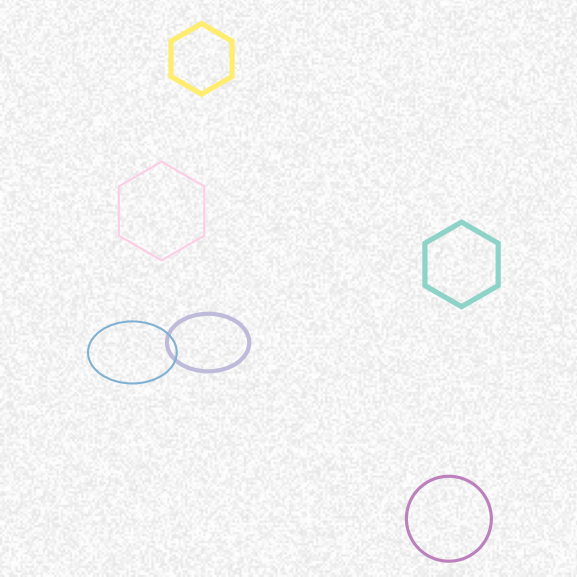[{"shape": "hexagon", "thickness": 2.5, "radius": 0.37, "center": [0.799, 0.541]}, {"shape": "oval", "thickness": 2, "radius": 0.36, "center": [0.36, 0.406]}, {"shape": "oval", "thickness": 1, "radius": 0.38, "center": [0.229, 0.389]}, {"shape": "hexagon", "thickness": 1, "radius": 0.43, "center": [0.28, 0.634]}, {"shape": "circle", "thickness": 1.5, "radius": 0.37, "center": [0.777, 0.101]}, {"shape": "hexagon", "thickness": 2.5, "radius": 0.31, "center": [0.349, 0.897]}]